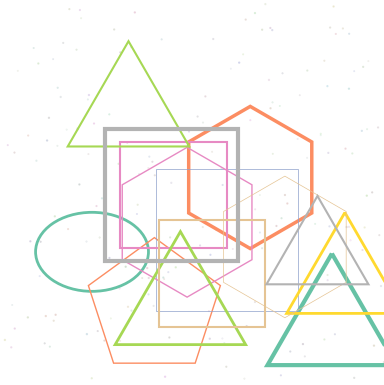[{"shape": "triangle", "thickness": 3, "radius": 0.97, "center": [0.862, 0.148]}, {"shape": "oval", "thickness": 2, "radius": 0.73, "center": [0.239, 0.346]}, {"shape": "hexagon", "thickness": 2.5, "radius": 0.92, "center": [0.65, 0.539]}, {"shape": "pentagon", "thickness": 1, "radius": 0.9, "center": [0.401, 0.203]}, {"shape": "square", "thickness": 0.5, "radius": 0.93, "center": [0.59, 0.376]}, {"shape": "square", "thickness": 1.5, "radius": 0.69, "center": [0.451, 0.494]}, {"shape": "hexagon", "thickness": 1, "radius": 0.97, "center": [0.486, 0.423]}, {"shape": "triangle", "thickness": 1.5, "radius": 0.91, "center": [0.334, 0.711]}, {"shape": "triangle", "thickness": 2, "radius": 0.98, "center": [0.469, 0.203]}, {"shape": "triangle", "thickness": 2, "radius": 0.87, "center": [0.896, 0.273]}, {"shape": "square", "thickness": 1.5, "radius": 0.69, "center": [0.551, 0.289]}, {"shape": "hexagon", "thickness": 0.5, "radius": 0.92, "center": [0.74, 0.359]}, {"shape": "square", "thickness": 3, "radius": 0.86, "center": [0.445, 0.493]}, {"shape": "triangle", "thickness": 1.5, "radius": 0.76, "center": [0.825, 0.338]}]